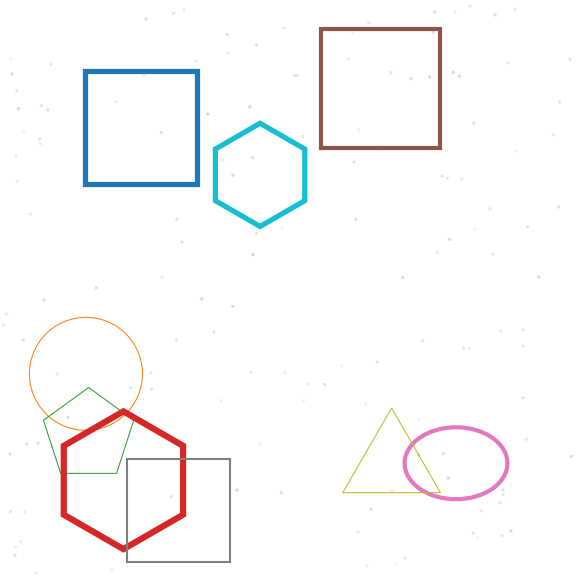[{"shape": "square", "thickness": 2.5, "radius": 0.49, "center": [0.244, 0.779]}, {"shape": "circle", "thickness": 0.5, "radius": 0.49, "center": [0.149, 0.352]}, {"shape": "pentagon", "thickness": 0.5, "radius": 0.41, "center": [0.153, 0.246]}, {"shape": "hexagon", "thickness": 3, "radius": 0.6, "center": [0.214, 0.168]}, {"shape": "square", "thickness": 2, "radius": 0.52, "center": [0.659, 0.846]}, {"shape": "oval", "thickness": 2, "radius": 0.45, "center": [0.79, 0.197]}, {"shape": "square", "thickness": 1, "radius": 0.45, "center": [0.309, 0.115]}, {"shape": "triangle", "thickness": 0.5, "radius": 0.49, "center": [0.678, 0.195]}, {"shape": "hexagon", "thickness": 2.5, "radius": 0.45, "center": [0.45, 0.696]}]